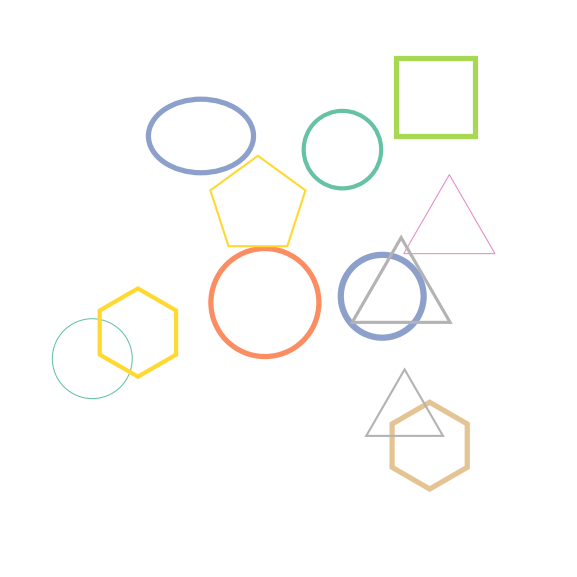[{"shape": "circle", "thickness": 2, "radius": 0.34, "center": [0.593, 0.74]}, {"shape": "circle", "thickness": 0.5, "radius": 0.35, "center": [0.16, 0.378]}, {"shape": "circle", "thickness": 2.5, "radius": 0.47, "center": [0.459, 0.475]}, {"shape": "oval", "thickness": 2.5, "radius": 0.46, "center": [0.348, 0.764]}, {"shape": "circle", "thickness": 3, "radius": 0.36, "center": [0.662, 0.486]}, {"shape": "triangle", "thickness": 0.5, "radius": 0.46, "center": [0.778, 0.606]}, {"shape": "square", "thickness": 2.5, "radius": 0.34, "center": [0.754, 0.831]}, {"shape": "hexagon", "thickness": 2, "radius": 0.38, "center": [0.239, 0.423]}, {"shape": "pentagon", "thickness": 1, "radius": 0.43, "center": [0.447, 0.643]}, {"shape": "hexagon", "thickness": 2.5, "radius": 0.38, "center": [0.744, 0.227]}, {"shape": "triangle", "thickness": 1.5, "radius": 0.49, "center": [0.695, 0.49]}, {"shape": "triangle", "thickness": 1, "radius": 0.38, "center": [0.701, 0.283]}]